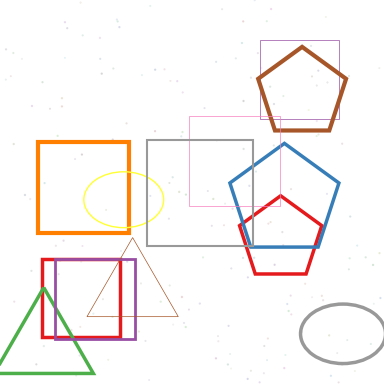[{"shape": "pentagon", "thickness": 2.5, "radius": 0.56, "center": [0.729, 0.379]}, {"shape": "square", "thickness": 2.5, "radius": 0.51, "center": [0.211, 0.226]}, {"shape": "pentagon", "thickness": 2.5, "radius": 0.74, "center": [0.739, 0.479]}, {"shape": "triangle", "thickness": 2.5, "radius": 0.74, "center": [0.114, 0.104]}, {"shape": "square", "thickness": 0.5, "radius": 0.51, "center": [0.777, 0.793]}, {"shape": "square", "thickness": 2, "radius": 0.52, "center": [0.246, 0.223]}, {"shape": "square", "thickness": 3, "radius": 0.59, "center": [0.216, 0.513]}, {"shape": "oval", "thickness": 1, "radius": 0.52, "center": [0.321, 0.481]}, {"shape": "pentagon", "thickness": 3, "radius": 0.6, "center": [0.785, 0.758]}, {"shape": "triangle", "thickness": 0.5, "radius": 0.68, "center": [0.344, 0.246]}, {"shape": "square", "thickness": 0.5, "radius": 0.59, "center": [0.609, 0.582]}, {"shape": "square", "thickness": 1.5, "radius": 0.69, "center": [0.519, 0.5]}, {"shape": "oval", "thickness": 2.5, "radius": 0.55, "center": [0.891, 0.133]}]